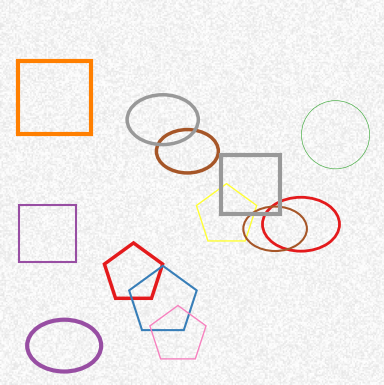[{"shape": "pentagon", "thickness": 2.5, "radius": 0.4, "center": [0.347, 0.289]}, {"shape": "oval", "thickness": 2, "radius": 0.5, "center": [0.782, 0.418]}, {"shape": "pentagon", "thickness": 1.5, "radius": 0.46, "center": [0.423, 0.217]}, {"shape": "circle", "thickness": 0.5, "radius": 0.44, "center": [0.872, 0.65]}, {"shape": "oval", "thickness": 3, "radius": 0.48, "center": [0.167, 0.102]}, {"shape": "square", "thickness": 1.5, "radius": 0.37, "center": [0.123, 0.394]}, {"shape": "square", "thickness": 3, "radius": 0.47, "center": [0.14, 0.748]}, {"shape": "pentagon", "thickness": 1, "radius": 0.41, "center": [0.588, 0.441]}, {"shape": "oval", "thickness": 1.5, "radius": 0.41, "center": [0.715, 0.406]}, {"shape": "oval", "thickness": 2.5, "radius": 0.4, "center": [0.487, 0.607]}, {"shape": "pentagon", "thickness": 1, "radius": 0.38, "center": [0.462, 0.13]}, {"shape": "oval", "thickness": 2.5, "radius": 0.46, "center": [0.423, 0.689]}, {"shape": "square", "thickness": 3, "radius": 0.38, "center": [0.65, 0.522]}]